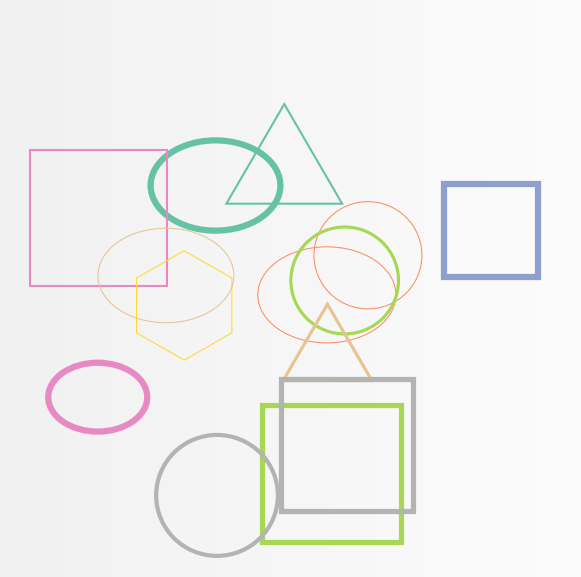[{"shape": "triangle", "thickness": 1, "radius": 0.58, "center": [0.489, 0.704]}, {"shape": "oval", "thickness": 3, "radius": 0.56, "center": [0.371, 0.678]}, {"shape": "circle", "thickness": 0.5, "radius": 0.46, "center": [0.633, 0.557]}, {"shape": "oval", "thickness": 0.5, "radius": 0.59, "center": [0.562, 0.489]}, {"shape": "square", "thickness": 3, "radius": 0.4, "center": [0.845, 0.601]}, {"shape": "square", "thickness": 1, "radius": 0.59, "center": [0.169, 0.622]}, {"shape": "oval", "thickness": 3, "radius": 0.43, "center": [0.168, 0.311]}, {"shape": "circle", "thickness": 1.5, "radius": 0.46, "center": [0.593, 0.513]}, {"shape": "square", "thickness": 2.5, "radius": 0.6, "center": [0.57, 0.179]}, {"shape": "hexagon", "thickness": 0.5, "radius": 0.47, "center": [0.317, 0.47]}, {"shape": "oval", "thickness": 0.5, "radius": 0.58, "center": [0.285, 0.522]}, {"shape": "triangle", "thickness": 1.5, "radius": 0.44, "center": [0.563, 0.384]}, {"shape": "circle", "thickness": 2, "radius": 0.52, "center": [0.373, 0.141]}, {"shape": "square", "thickness": 2.5, "radius": 0.57, "center": [0.597, 0.229]}]